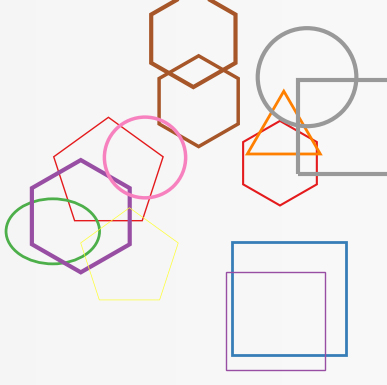[{"shape": "hexagon", "thickness": 1.5, "radius": 0.55, "center": [0.723, 0.576]}, {"shape": "pentagon", "thickness": 1, "radius": 0.74, "center": [0.28, 0.547]}, {"shape": "square", "thickness": 2, "radius": 0.73, "center": [0.746, 0.225]}, {"shape": "oval", "thickness": 2, "radius": 0.6, "center": [0.136, 0.399]}, {"shape": "square", "thickness": 1, "radius": 0.64, "center": [0.711, 0.167]}, {"shape": "hexagon", "thickness": 3, "radius": 0.73, "center": [0.208, 0.438]}, {"shape": "triangle", "thickness": 2, "radius": 0.54, "center": [0.732, 0.654]}, {"shape": "pentagon", "thickness": 0.5, "radius": 0.66, "center": [0.334, 0.328]}, {"shape": "hexagon", "thickness": 2.5, "radius": 0.59, "center": [0.513, 0.737]}, {"shape": "hexagon", "thickness": 3, "radius": 0.63, "center": [0.499, 0.899]}, {"shape": "circle", "thickness": 2.5, "radius": 0.52, "center": [0.374, 0.591]}, {"shape": "square", "thickness": 3, "radius": 0.61, "center": [0.89, 0.67]}, {"shape": "circle", "thickness": 3, "radius": 0.64, "center": [0.792, 0.8]}]